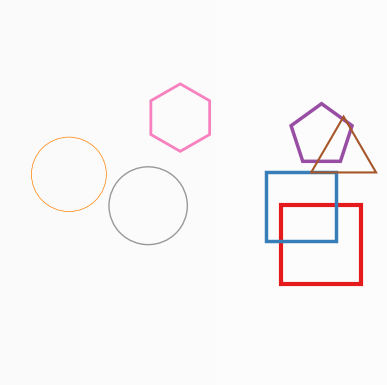[{"shape": "square", "thickness": 3, "radius": 0.51, "center": [0.829, 0.365]}, {"shape": "square", "thickness": 2.5, "radius": 0.45, "center": [0.777, 0.464]}, {"shape": "pentagon", "thickness": 2.5, "radius": 0.41, "center": [0.83, 0.648]}, {"shape": "circle", "thickness": 0.5, "radius": 0.48, "center": [0.178, 0.547]}, {"shape": "triangle", "thickness": 1.5, "radius": 0.48, "center": [0.887, 0.6]}, {"shape": "hexagon", "thickness": 2, "radius": 0.44, "center": [0.465, 0.694]}, {"shape": "circle", "thickness": 1, "radius": 0.51, "center": [0.382, 0.466]}]